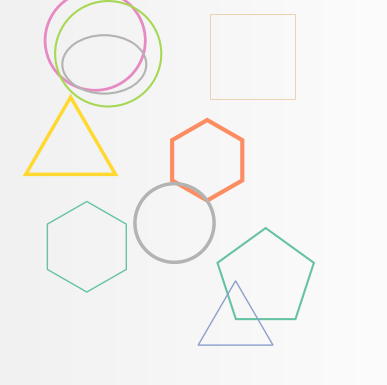[{"shape": "hexagon", "thickness": 1, "radius": 0.59, "center": [0.224, 0.359]}, {"shape": "pentagon", "thickness": 1.5, "radius": 0.65, "center": [0.686, 0.277]}, {"shape": "hexagon", "thickness": 3, "radius": 0.52, "center": [0.535, 0.584]}, {"shape": "triangle", "thickness": 1, "radius": 0.56, "center": [0.608, 0.159]}, {"shape": "circle", "thickness": 2, "radius": 0.65, "center": [0.246, 0.895]}, {"shape": "circle", "thickness": 1.5, "radius": 0.68, "center": [0.279, 0.86]}, {"shape": "triangle", "thickness": 2.5, "radius": 0.67, "center": [0.182, 0.614]}, {"shape": "square", "thickness": 0.5, "radius": 0.55, "center": [0.652, 0.854]}, {"shape": "oval", "thickness": 1.5, "radius": 0.54, "center": [0.269, 0.833]}, {"shape": "circle", "thickness": 2.5, "radius": 0.51, "center": [0.45, 0.421]}]